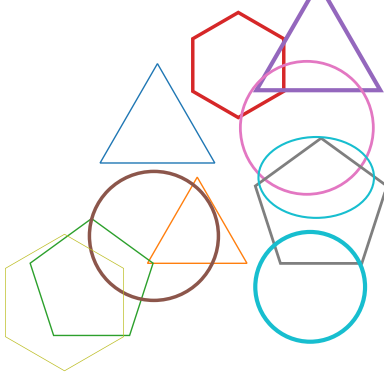[{"shape": "triangle", "thickness": 1, "radius": 0.86, "center": [0.409, 0.663]}, {"shape": "triangle", "thickness": 1, "radius": 0.75, "center": [0.512, 0.391]}, {"shape": "pentagon", "thickness": 1, "radius": 0.84, "center": [0.238, 0.264]}, {"shape": "hexagon", "thickness": 2.5, "radius": 0.68, "center": [0.619, 0.831]}, {"shape": "triangle", "thickness": 3, "radius": 0.93, "center": [0.827, 0.858]}, {"shape": "circle", "thickness": 2.5, "radius": 0.84, "center": [0.4, 0.387]}, {"shape": "circle", "thickness": 2, "radius": 0.86, "center": [0.797, 0.668]}, {"shape": "pentagon", "thickness": 2, "radius": 0.9, "center": [0.834, 0.461]}, {"shape": "hexagon", "thickness": 0.5, "radius": 0.89, "center": [0.168, 0.214]}, {"shape": "oval", "thickness": 1.5, "radius": 0.75, "center": [0.821, 0.539]}, {"shape": "circle", "thickness": 3, "radius": 0.71, "center": [0.806, 0.255]}]